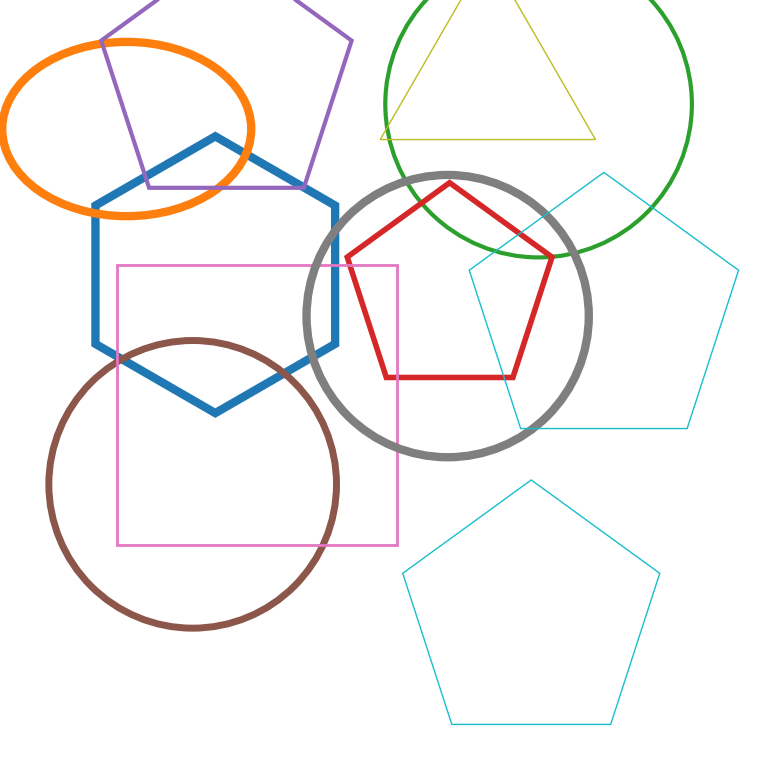[{"shape": "hexagon", "thickness": 3, "radius": 0.9, "center": [0.28, 0.643]}, {"shape": "oval", "thickness": 3, "radius": 0.81, "center": [0.165, 0.832]}, {"shape": "circle", "thickness": 1.5, "radius": 1.0, "center": [0.699, 0.865]}, {"shape": "pentagon", "thickness": 2, "radius": 0.7, "center": [0.584, 0.623]}, {"shape": "pentagon", "thickness": 1.5, "radius": 0.85, "center": [0.294, 0.894]}, {"shape": "circle", "thickness": 2.5, "radius": 0.93, "center": [0.25, 0.371]}, {"shape": "square", "thickness": 1, "radius": 0.91, "center": [0.334, 0.474]}, {"shape": "circle", "thickness": 3, "radius": 0.92, "center": [0.581, 0.589]}, {"shape": "triangle", "thickness": 0.5, "radius": 0.81, "center": [0.634, 0.899]}, {"shape": "pentagon", "thickness": 0.5, "radius": 0.92, "center": [0.784, 0.592]}, {"shape": "pentagon", "thickness": 0.5, "radius": 0.88, "center": [0.69, 0.201]}]